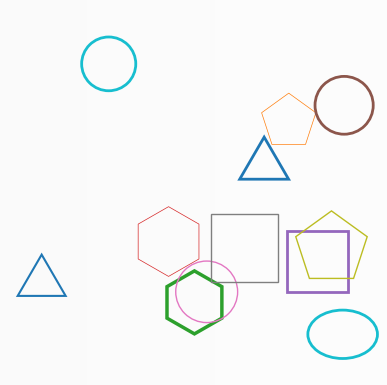[{"shape": "triangle", "thickness": 2, "radius": 0.36, "center": [0.682, 0.571]}, {"shape": "triangle", "thickness": 1.5, "radius": 0.36, "center": [0.108, 0.267]}, {"shape": "pentagon", "thickness": 0.5, "radius": 0.37, "center": [0.745, 0.684]}, {"shape": "hexagon", "thickness": 2.5, "radius": 0.41, "center": [0.502, 0.215]}, {"shape": "hexagon", "thickness": 0.5, "radius": 0.45, "center": [0.435, 0.373]}, {"shape": "square", "thickness": 2, "radius": 0.4, "center": [0.82, 0.322]}, {"shape": "circle", "thickness": 2, "radius": 0.38, "center": [0.888, 0.726]}, {"shape": "circle", "thickness": 1, "radius": 0.4, "center": [0.533, 0.242]}, {"shape": "square", "thickness": 1, "radius": 0.44, "center": [0.631, 0.356]}, {"shape": "pentagon", "thickness": 1, "radius": 0.48, "center": [0.855, 0.355]}, {"shape": "oval", "thickness": 2, "radius": 0.45, "center": [0.884, 0.132]}, {"shape": "circle", "thickness": 2, "radius": 0.35, "center": [0.281, 0.834]}]